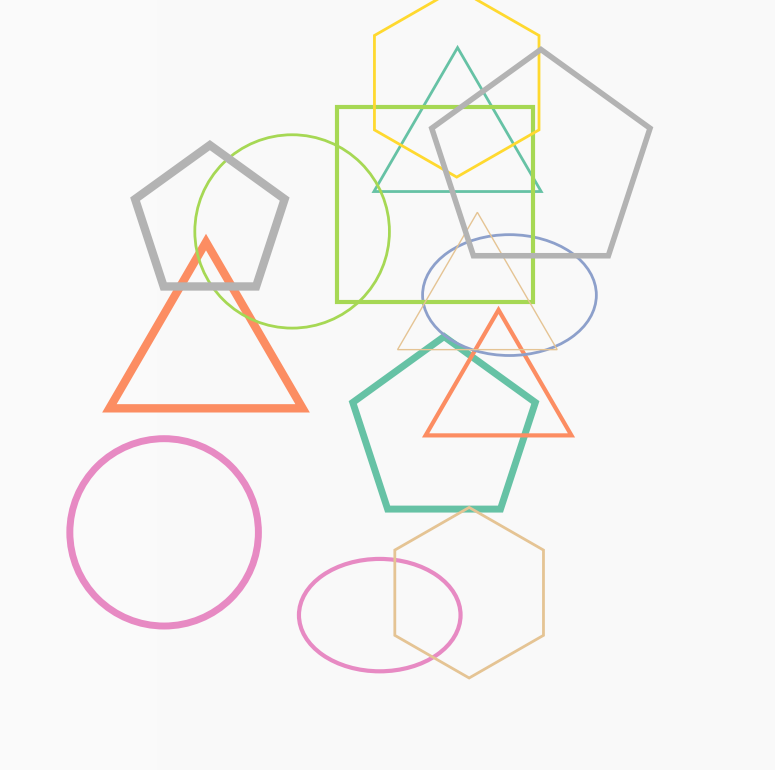[{"shape": "triangle", "thickness": 1, "radius": 0.62, "center": [0.59, 0.814]}, {"shape": "pentagon", "thickness": 2.5, "radius": 0.62, "center": [0.573, 0.439]}, {"shape": "triangle", "thickness": 1.5, "radius": 0.54, "center": [0.643, 0.489]}, {"shape": "triangle", "thickness": 3, "radius": 0.72, "center": [0.266, 0.542]}, {"shape": "oval", "thickness": 1, "radius": 0.56, "center": [0.657, 0.617]}, {"shape": "oval", "thickness": 1.5, "radius": 0.52, "center": [0.49, 0.201]}, {"shape": "circle", "thickness": 2.5, "radius": 0.61, "center": [0.212, 0.309]}, {"shape": "circle", "thickness": 1, "radius": 0.63, "center": [0.377, 0.699]}, {"shape": "square", "thickness": 1.5, "radius": 0.63, "center": [0.561, 0.735]}, {"shape": "hexagon", "thickness": 1, "radius": 0.61, "center": [0.589, 0.893]}, {"shape": "hexagon", "thickness": 1, "radius": 0.55, "center": [0.605, 0.23]}, {"shape": "triangle", "thickness": 0.5, "radius": 0.59, "center": [0.616, 0.605]}, {"shape": "pentagon", "thickness": 2, "radius": 0.74, "center": [0.698, 0.788]}, {"shape": "pentagon", "thickness": 3, "radius": 0.51, "center": [0.271, 0.71]}]